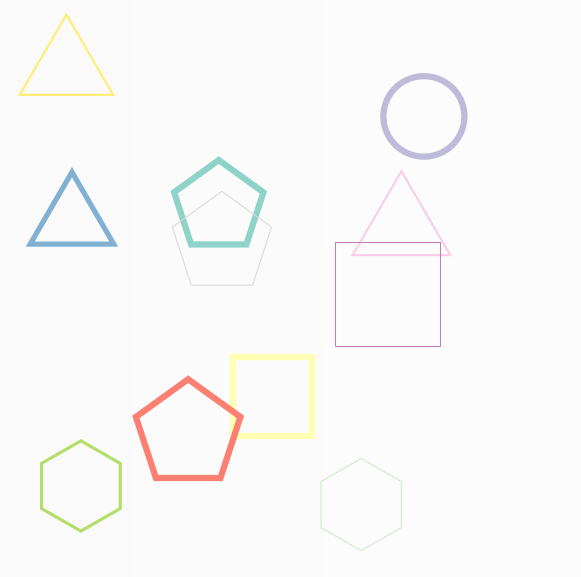[{"shape": "pentagon", "thickness": 3, "radius": 0.4, "center": [0.376, 0.641]}, {"shape": "square", "thickness": 3, "radius": 0.34, "center": [0.469, 0.313]}, {"shape": "circle", "thickness": 3, "radius": 0.35, "center": [0.729, 0.798]}, {"shape": "pentagon", "thickness": 3, "radius": 0.47, "center": [0.324, 0.248]}, {"shape": "triangle", "thickness": 2.5, "radius": 0.42, "center": [0.124, 0.618]}, {"shape": "hexagon", "thickness": 1.5, "radius": 0.39, "center": [0.139, 0.158]}, {"shape": "triangle", "thickness": 1, "radius": 0.48, "center": [0.691, 0.606]}, {"shape": "pentagon", "thickness": 0.5, "radius": 0.45, "center": [0.382, 0.578]}, {"shape": "square", "thickness": 0.5, "radius": 0.45, "center": [0.667, 0.49]}, {"shape": "hexagon", "thickness": 0.5, "radius": 0.4, "center": [0.621, 0.125]}, {"shape": "triangle", "thickness": 1, "radius": 0.46, "center": [0.114, 0.881]}]